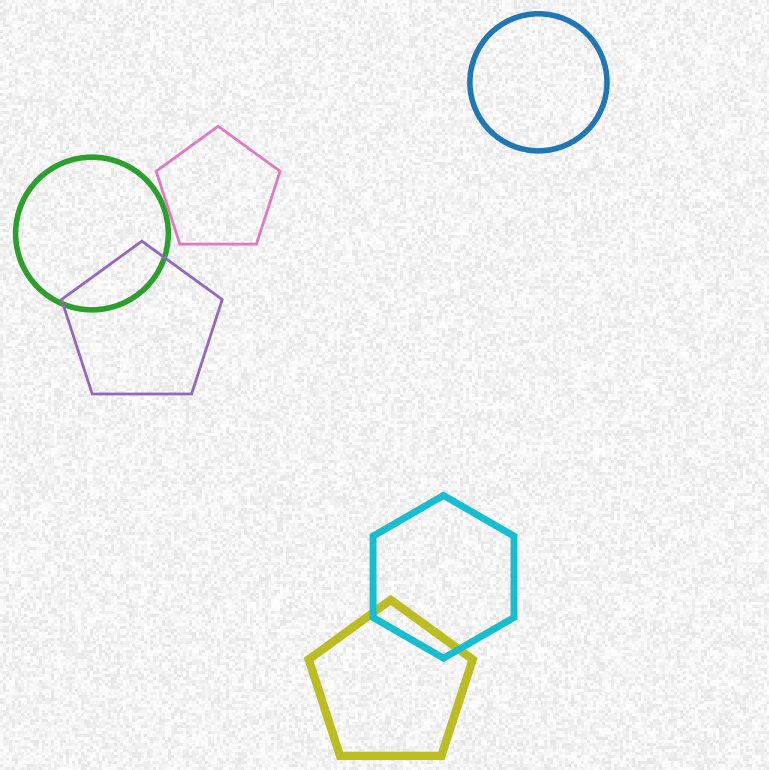[{"shape": "circle", "thickness": 2, "radius": 0.45, "center": [0.699, 0.893]}, {"shape": "circle", "thickness": 2, "radius": 0.5, "center": [0.119, 0.697]}, {"shape": "pentagon", "thickness": 1, "radius": 0.55, "center": [0.184, 0.577]}, {"shape": "pentagon", "thickness": 1, "radius": 0.42, "center": [0.283, 0.751]}, {"shape": "pentagon", "thickness": 3, "radius": 0.56, "center": [0.507, 0.109]}, {"shape": "hexagon", "thickness": 2.5, "radius": 0.53, "center": [0.576, 0.251]}]